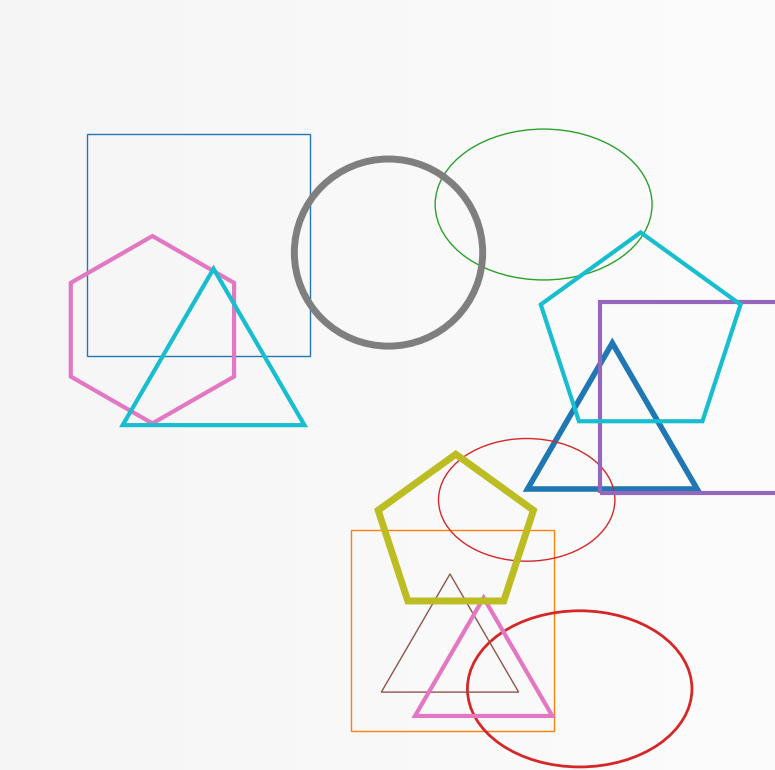[{"shape": "triangle", "thickness": 2, "radius": 0.63, "center": [0.79, 0.428]}, {"shape": "square", "thickness": 0.5, "radius": 0.72, "center": [0.256, 0.682]}, {"shape": "square", "thickness": 0.5, "radius": 0.65, "center": [0.584, 0.181]}, {"shape": "oval", "thickness": 0.5, "radius": 0.7, "center": [0.701, 0.734]}, {"shape": "oval", "thickness": 0.5, "radius": 0.57, "center": [0.68, 0.351]}, {"shape": "oval", "thickness": 1, "radius": 0.72, "center": [0.748, 0.105]}, {"shape": "square", "thickness": 1.5, "radius": 0.62, "center": [0.899, 0.484]}, {"shape": "triangle", "thickness": 0.5, "radius": 0.51, "center": [0.581, 0.152]}, {"shape": "hexagon", "thickness": 1.5, "radius": 0.61, "center": [0.197, 0.572]}, {"shape": "triangle", "thickness": 1.5, "radius": 0.51, "center": [0.624, 0.121]}, {"shape": "circle", "thickness": 2.5, "radius": 0.61, "center": [0.501, 0.672]}, {"shape": "pentagon", "thickness": 2.5, "radius": 0.53, "center": [0.588, 0.305]}, {"shape": "triangle", "thickness": 1.5, "radius": 0.68, "center": [0.276, 0.516]}, {"shape": "pentagon", "thickness": 1.5, "radius": 0.68, "center": [0.827, 0.563]}]